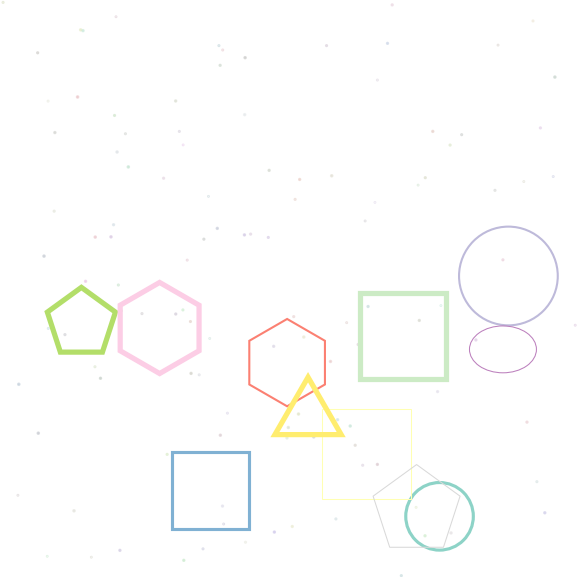[{"shape": "circle", "thickness": 1.5, "radius": 0.29, "center": [0.761, 0.105]}, {"shape": "square", "thickness": 0.5, "radius": 0.39, "center": [0.634, 0.213]}, {"shape": "circle", "thickness": 1, "radius": 0.43, "center": [0.88, 0.521]}, {"shape": "hexagon", "thickness": 1, "radius": 0.38, "center": [0.497, 0.371]}, {"shape": "square", "thickness": 1.5, "radius": 0.33, "center": [0.365, 0.15]}, {"shape": "pentagon", "thickness": 2.5, "radius": 0.31, "center": [0.141, 0.44]}, {"shape": "hexagon", "thickness": 2.5, "radius": 0.39, "center": [0.276, 0.431]}, {"shape": "pentagon", "thickness": 0.5, "radius": 0.4, "center": [0.721, 0.116]}, {"shape": "oval", "thickness": 0.5, "radius": 0.29, "center": [0.871, 0.394]}, {"shape": "square", "thickness": 2.5, "radius": 0.37, "center": [0.697, 0.418]}, {"shape": "triangle", "thickness": 2.5, "radius": 0.33, "center": [0.533, 0.28]}]